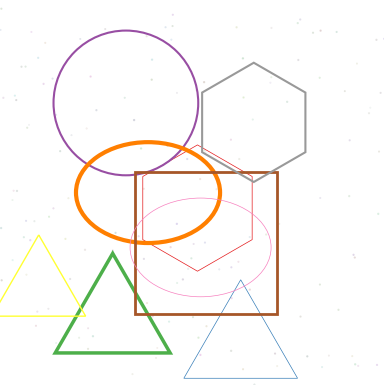[{"shape": "hexagon", "thickness": 0.5, "radius": 0.82, "center": [0.513, 0.46]}, {"shape": "triangle", "thickness": 0.5, "radius": 0.85, "center": [0.625, 0.103]}, {"shape": "triangle", "thickness": 2.5, "radius": 0.86, "center": [0.293, 0.169]}, {"shape": "circle", "thickness": 1.5, "radius": 0.94, "center": [0.327, 0.733]}, {"shape": "oval", "thickness": 3, "radius": 0.94, "center": [0.385, 0.5]}, {"shape": "triangle", "thickness": 1, "radius": 0.7, "center": [0.101, 0.249]}, {"shape": "square", "thickness": 2, "radius": 0.92, "center": [0.535, 0.369]}, {"shape": "oval", "thickness": 0.5, "radius": 0.92, "center": [0.521, 0.357]}, {"shape": "hexagon", "thickness": 1.5, "radius": 0.77, "center": [0.659, 0.682]}]